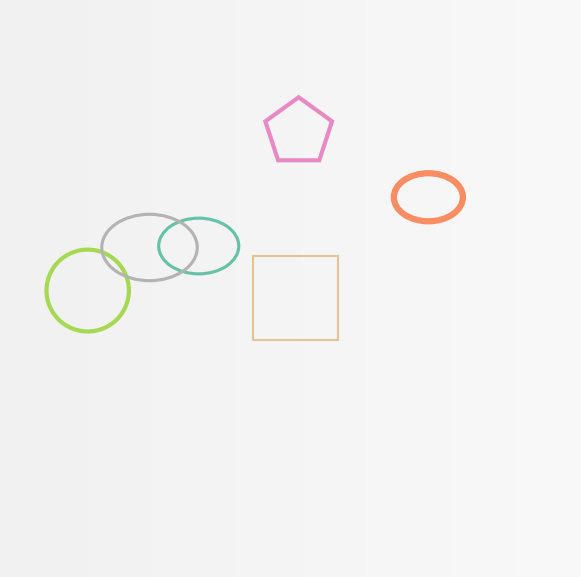[{"shape": "oval", "thickness": 1.5, "radius": 0.34, "center": [0.342, 0.573]}, {"shape": "oval", "thickness": 3, "radius": 0.3, "center": [0.737, 0.658]}, {"shape": "pentagon", "thickness": 2, "radius": 0.3, "center": [0.514, 0.77]}, {"shape": "circle", "thickness": 2, "radius": 0.35, "center": [0.151, 0.496]}, {"shape": "square", "thickness": 1, "radius": 0.36, "center": [0.508, 0.483]}, {"shape": "oval", "thickness": 1.5, "radius": 0.41, "center": [0.257, 0.571]}]